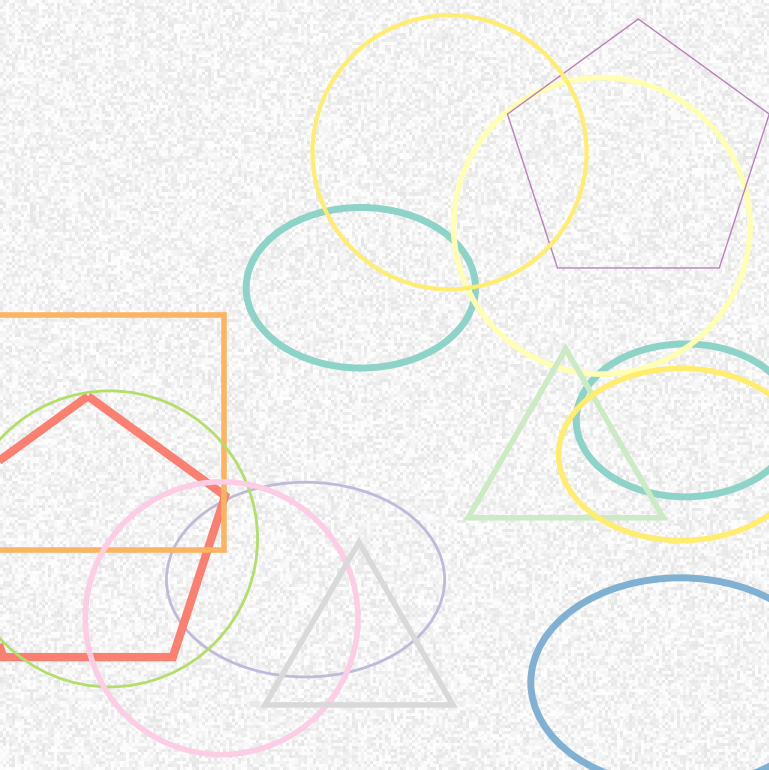[{"shape": "oval", "thickness": 2.5, "radius": 0.74, "center": [0.469, 0.626]}, {"shape": "oval", "thickness": 2.5, "radius": 0.71, "center": [0.89, 0.454]}, {"shape": "circle", "thickness": 2, "radius": 0.96, "center": [0.782, 0.707]}, {"shape": "oval", "thickness": 1, "radius": 0.9, "center": [0.397, 0.247]}, {"shape": "pentagon", "thickness": 3, "radius": 0.94, "center": [0.114, 0.298]}, {"shape": "oval", "thickness": 2.5, "radius": 0.97, "center": [0.883, 0.114]}, {"shape": "square", "thickness": 2, "radius": 0.76, "center": [0.138, 0.438]}, {"shape": "circle", "thickness": 1, "radius": 0.96, "center": [0.142, 0.3]}, {"shape": "circle", "thickness": 2, "radius": 0.89, "center": [0.288, 0.197]}, {"shape": "triangle", "thickness": 2, "radius": 0.7, "center": [0.466, 0.155]}, {"shape": "pentagon", "thickness": 0.5, "radius": 0.89, "center": [0.829, 0.797]}, {"shape": "triangle", "thickness": 2, "radius": 0.73, "center": [0.735, 0.401]}, {"shape": "oval", "thickness": 2, "radius": 0.8, "center": [0.885, 0.41]}, {"shape": "circle", "thickness": 1.5, "radius": 0.89, "center": [0.584, 0.802]}]